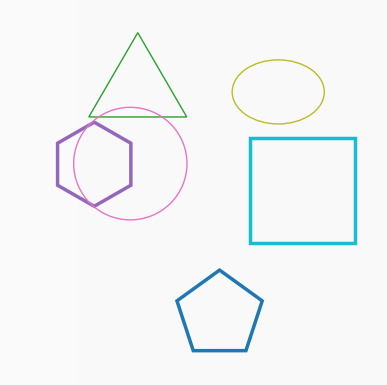[{"shape": "pentagon", "thickness": 2.5, "radius": 0.58, "center": [0.567, 0.183]}, {"shape": "triangle", "thickness": 1, "radius": 0.73, "center": [0.356, 0.769]}, {"shape": "hexagon", "thickness": 2.5, "radius": 0.55, "center": [0.243, 0.573]}, {"shape": "circle", "thickness": 1, "radius": 0.73, "center": [0.336, 0.575]}, {"shape": "oval", "thickness": 1, "radius": 0.59, "center": [0.718, 0.761]}, {"shape": "square", "thickness": 2.5, "radius": 0.68, "center": [0.78, 0.505]}]